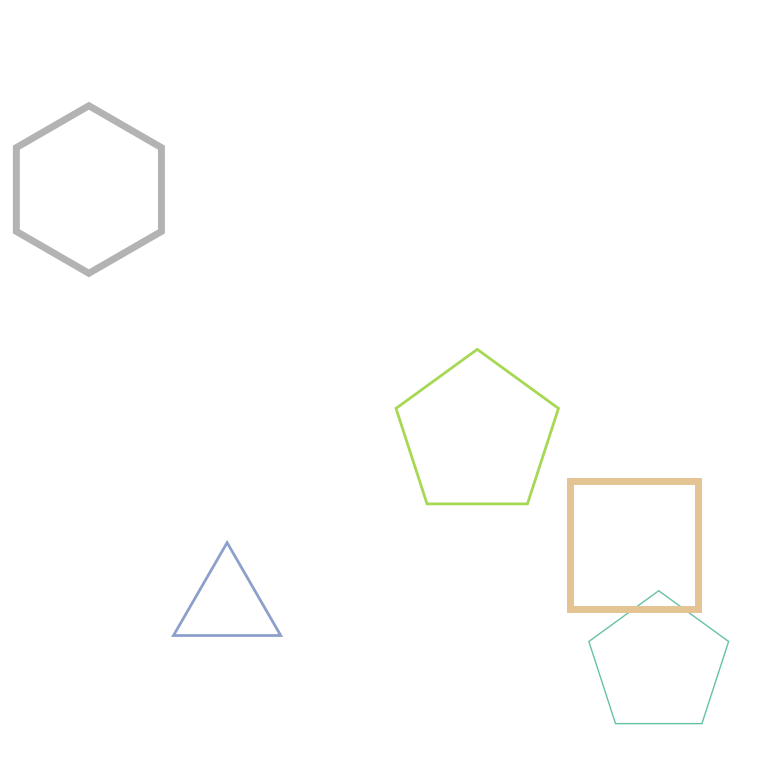[{"shape": "pentagon", "thickness": 0.5, "radius": 0.48, "center": [0.855, 0.137]}, {"shape": "triangle", "thickness": 1, "radius": 0.4, "center": [0.295, 0.215]}, {"shape": "pentagon", "thickness": 1, "radius": 0.55, "center": [0.62, 0.435]}, {"shape": "square", "thickness": 2.5, "radius": 0.42, "center": [0.823, 0.292]}, {"shape": "hexagon", "thickness": 2.5, "radius": 0.54, "center": [0.115, 0.754]}]